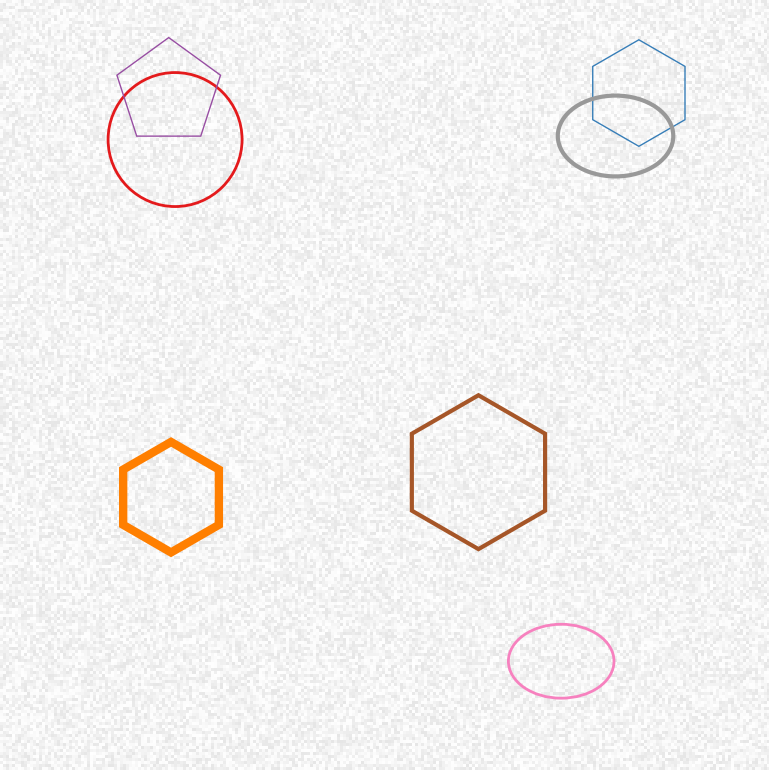[{"shape": "circle", "thickness": 1, "radius": 0.44, "center": [0.227, 0.819]}, {"shape": "hexagon", "thickness": 0.5, "radius": 0.35, "center": [0.83, 0.879]}, {"shape": "pentagon", "thickness": 0.5, "radius": 0.35, "center": [0.219, 0.88]}, {"shape": "hexagon", "thickness": 3, "radius": 0.36, "center": [0.222, 0.354]}, {"shape": "hexagon", "thickness": 1.5, "radius": 0.5, "center": [0.621, 0.387]}, {"shape": "oval", "thickness": 1, "radius": 0.34, "center": [0.729, 0.141]}, {"shape": "oval", "thickness": 1.5, "radius": 0.37, "center": [0.799, 0.823]}]